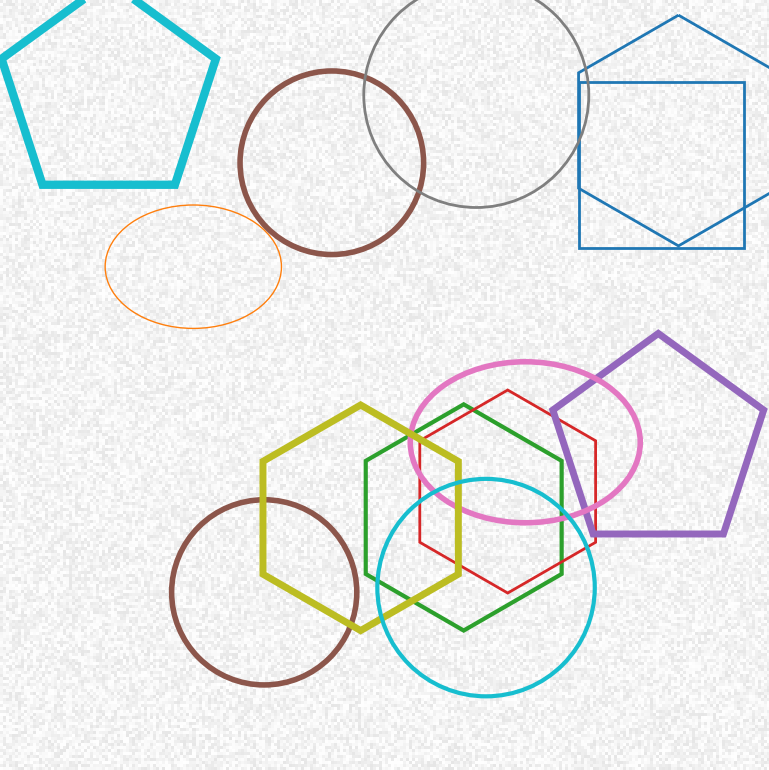[{"shape": "square", "thickness": 1, "radius": 0.54, "center": [0.859, 0.786]}, {"shape": "hexagon", "thickness": 1, "radius": 0.75, "center": [0.881, 0.83]}, {"shape": "oval", "thickness": 0.5, "radius": 0.57, "center": [0.251, 0.654]}, {"shape": "hexagon", "thickness": 1.5, "radius": 0.73, "center": [0.602, 0.328]}, {"shape": "hexagon", "thickness": 1, "radius": 0.66, "center": [0.659, 0.362]}, {"shape": "pentagon", "thickness": 2.5, "radius": 0.72, "center": [0.855, 0.423]}, {"shape": "circle", "thickness": 2, "radius": 0.6, "center": [0.431, 0.789]}, {"shape": "circle", "thickness": 2, "radius": 0.6, "center": [0.343, 0.231]}, {"shape": "oval", "thickness": 2, "radius": 0.75, "center": [0.682, 0.426]}, {"shape": "circle", "thickness": 1, "radius": 0.73, "center": [0.619, 0.877]}, {"shape": "hexagon", "thickness": 2.5, "radius": 0.73, "center": [0.468, 0.328]}, {"shape": "circle", "thickness": 1.5, "radius": 0.71, "center": [0.631, 0.237]}, {"shape": "pentagon", "thickness": 3, "radius": 0.73, "center": [0.141, 0.878]}]